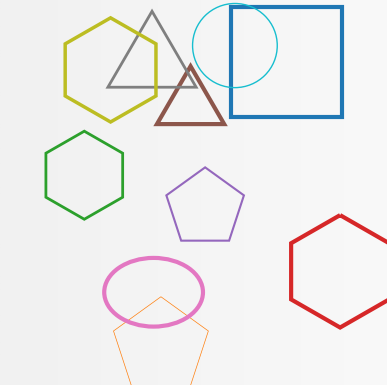[{"shape": "square", "thickness": 3, "radius": 0.71, "center": [0.74, 0.84]}, {"shape": "pentagon", "thickness": 0.5, "radius": 0.64, "center": [0.415, 0.101]}, {"shape": "hexagon", "thickness": 2, "radius": 0.57, "center": [0.218, 0.545]}, {"shape": "hexagon", "thickness": 3, "radius": 0.73, "center": [0.878, 0.295]}, {"shape": "pentagon", "thickness": 1.5, "radius": 0.53, "center": [0.529, 0.46]}, {"shape": "triangle", "thickness": 3, "radius": 0.5, "center": [0.492, 0.728]}, {"shape": "oval", "thickness": 3, "radius": 0.64, "center": [0.396, 0.241]}, {"shape": "triangle", "thickness": 2, "radius": 0.66, "center": [0.392, 0.839]}, {"shape": "hexagon", "thickness": 2.5, "radius": 0.68, "center": [0.285, 0.818]}, {"shape": "circle", "thickness": 1, "radius": 0.55, "center": [0.606, 0.882]}]